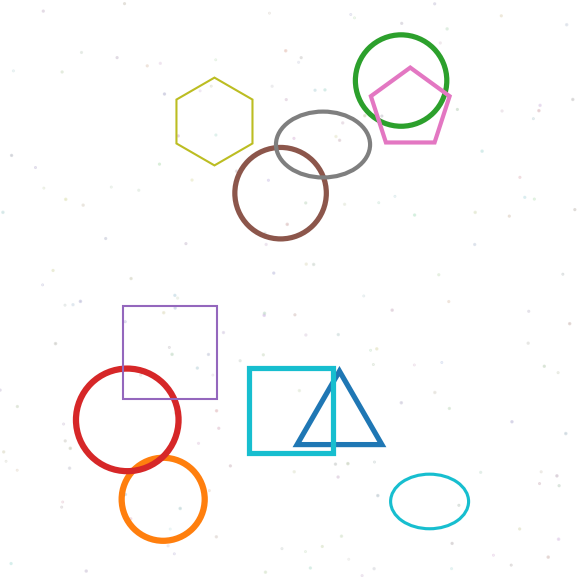[{"shape": "triangle", "thickness": 2.5, "radius": 0.42, "center": [0.588, 0.272]}, {"shape": "circle", "thickness": 3, "radius": 0.36, "center": [0.283, 0.135]}, {"shape": "circle", "thickness": 2.5, "radius": 0.4, "center": [0.695, 0.86]}, {"shape": "circle", "thickness": 3, "radius": 0.44, "center": [0.22, 0.272]}, {"shape": "square", "thickness": 1, "radius": 0.4, "center": [0.295, 0.389]}, {"shape": "circle", "thickness": 2.5, "radius": 0.4, "center": [0.486, 0.665]}, {"shape": "pentagon", "thickness": 2, "radius": 0.36, "center": [0.71, 0.81]}, {"shape": "oval", "thickness": 2, "radius": 0.41, "center": [0.559, 0.749]}, {"shape": "hexagon", "thickness": 1, "radius": 0.38, "center": [0.371, 0.789]}, {"shape": "oval", "thickness": 1.5, "radius": 0.34, "center": [0.744, 0.131]}, {"shape": "square", "thickness": 2.5, "radius": 0.37, "center": [0.504, 0.289]}]